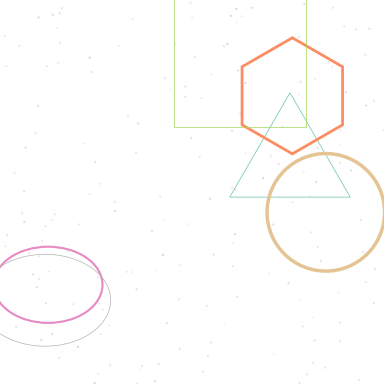[{"shape": "triangle", "thickness": 0.5, "radius": 0.9, "center": [0.753, 0.578]}, {"shape": "hexagon", "thickness": 2, "radius": 0.75, "center": [0.759, 0.751]}, {"shape": "oval", "thickness": 1.5, "radius": 0.71, "center": [0.125, 0.26]}, {"shape": "square", "thickness": 0.5, "radius": 0.86, "center": [0.624, 0.84]}, {"shape": "circle", "thickness": 2.5, "radius": 0.76, "center": [0.846, 0.448]}, {"shape": "oval", "thickness": 0.5, "radius": 0.85, "center": [0.117, 0.22]}]